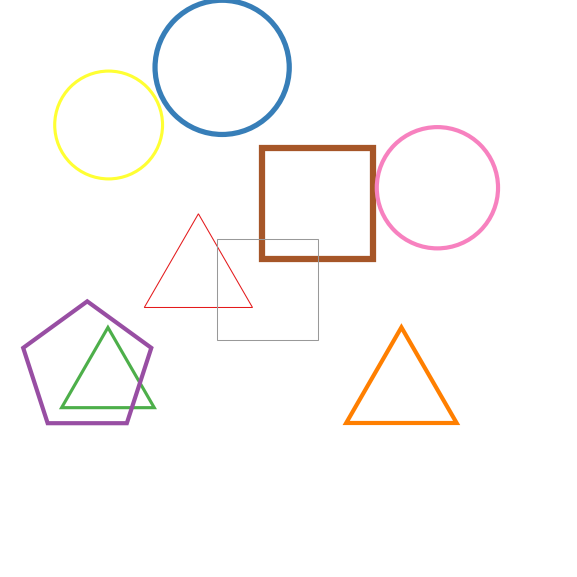[{"shape": "triangle", "thickness": 0.5, "radius": 0.54, "center": [0.344, 0.521]}, {"shape": "circle", "thickness": 2.5, "radius": 0.58, "center": [0.385, 0.882]}, {"shape": "triangle", "thickness": 1.5, "radius": 0.46, "center": [0.187, 0.34]}, {"shape": "pentagon", "thickness": 2, "radius": 0.58, "center": [0.151, 0.361]}, {"shape": "triangle", "thickness": 2, "radius": 0.55, "center": [0.695, 0.322]}, {"shape": "circle", "thickness": 1.5, "radius": 0.47, "center": [0.188, 0.783]}, {"shape": "square", "thickness": 3, "radius": 0.48, "center": [0.55, 0.647]}, {"shape": "circle", "thickness": 2, "radius": 0.52, "center": [0.757, 0.674]}, {"shape": "square", "thickness": 0.5, "radius": 0.44, "center": [0.464, 0.498]}]